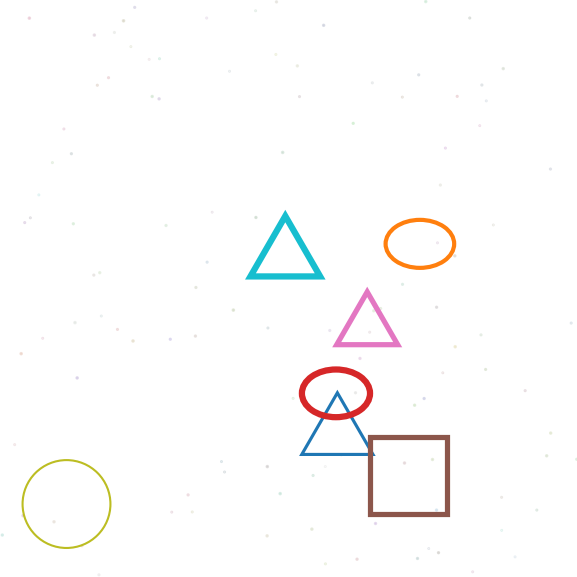[{"shape": "triangle", "thickness": 1.5, "radius": 0.36, "center": [0.584, 0.248]}, {"shape": "oval", "thickness": 2, "radius": 0.3, "center": [0.727, 0.577]}, {"shape": "oval", "thickness": 3, "radius": 0.29, "center": [0.582, 0.318]}, {"shape": "square", "thickness": 2.5, "radius": 0.33, "center": [0.707, 0.176]}, {"shape": "triangle", "thickness": 2.5, "radius": 0.3, "center": [0.636, 0.433]}, {"shape": "circle", "thickness": 1, "radius": 0.38, "center": [0.115, 0.126]}, {"shape": "triangle", "thickness": 3, "radius": 0.35, "center": [0.494, 0.555]}]